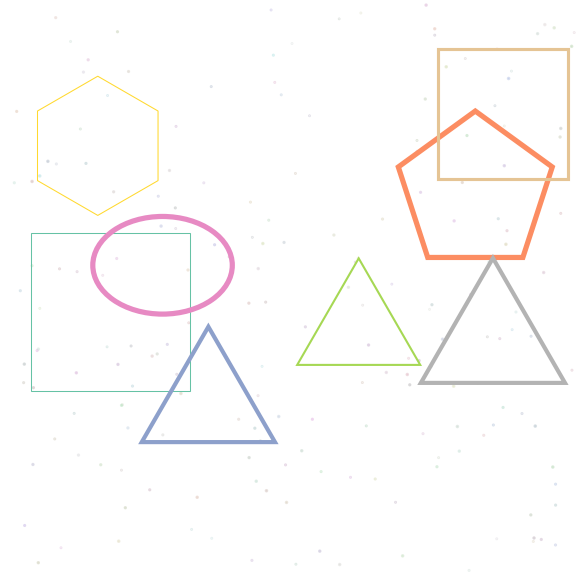[{"shape": "square", "thickness": 0.5, "radius": 0.69, "center": [0.191, 0.459]}, {"shape": "pentagon", "thickness": 2.5, "radius": 0.7, "center": [0.823, 0.667]}, {"shape": "triangle", "thickness": 2, "radius": 0.67, "center": [0.361, 0.3]}, {"shape": "oval", "thickness": 2.5, "radius": 0.6, "center": [0.281, 0.54]}, {"shape": "triangle", "thickness": 1, "radius": 0.62, "center": [0.621, 0.429]}, {"shape": "hexagon", "thickness": 0.5, "radius": 0.6, "center": [0.169, 0.747]}, {"shape": "square", "thickness": 1.5, "radius": 0.56, "center": [0.87, 0.801]}, {"shape": "triangle", "thickness": 2, "radius": 0.72, "center": [0.854, 0.408]}]